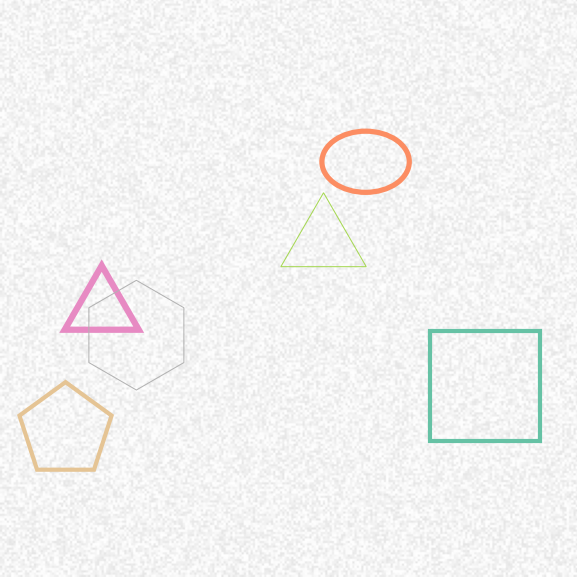[{"shape": "square", "thickness": 2, "radius": 0.48, "center": [0.84, 0.33]}, {"shape": "oval", "thickness": 2.5, "radius": 0.38, "center": [0.633, 0.719]}, {"shape": "triangle", "thickness": 3, "radius": 0.37, "center": [0.176, 0.465]}, {"shape": "triangle", "thickness": 0.5, "radius": 0.43, "center": [0.56, 0.58]}, {"shape": "pentagon", "thickness": 2, "radius": 0.42, "center": [0.113, 0.254]}, {"shape": "hexagon", "thickness": 0.5, "radius": 0.47, "center": [0.236, 0.419]}]